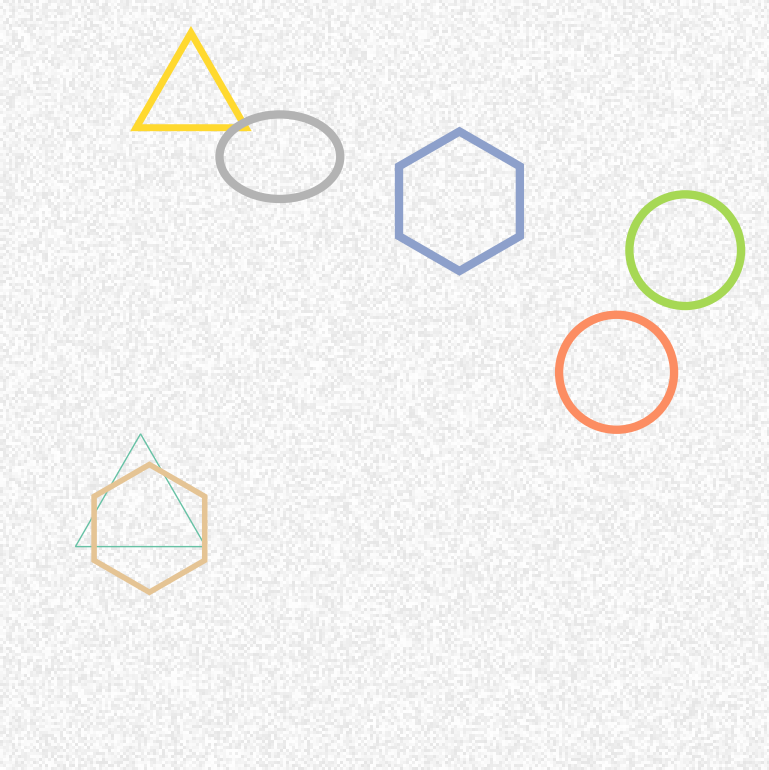[{"shape": "triangle", "thickness": 0.5, "radius": 0.49, "center": [0.183, 0.339]}, {"shape": "circle", "thickness": 3, "radius": 0.37, "center": [0.801, 0.517]}, {"shape": "hexagon", "thickness": 3, "radius": 0.45, "center": [0.597, 0.739]}, {"shape": "circle", "thickness": 3, "radius": 0.36, "center": [0.89, 0.675]}, {"shape": "triangle", "thickness": 2.5, "radius": 0.41, "center": [0.248, 0.875]}, {"shape": "hexagon", "thickness": 2, "radius": 0.41, "center": [0.194, 0.314]}, {"shape": "oval", "thickness": 3, "radius": 0.39, "center": [0.363, 0.796]}]